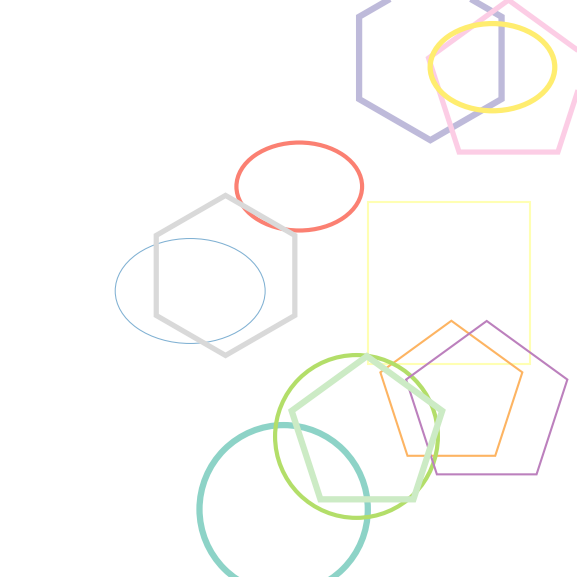[{"shape": "circle", "thickness": 3, "radius": 0.73, "center": [0.491, 0.117]}, {"shape": "square", "thickness": 1, "radius": 0.7, "center": [0.777, 0.509]}, {"shape": "hexagon", "thickness": 3, "radius": 0.71, "center": [0.745, 0.899]}, {"shape": "oval", "thickness": 2, "radius": 0.54, "center": [0.518, 0.676]}, {"shape": "oval", "thickness": 0.5, "radius": 0.65, "center": [0.329, 0.495]}, {"shape": "pentagon", "thickness": 1, "radius": 0.65, "center": [0.782, 0.314]}, {"shape": "circle", "thickness": 2, "radius": 0.7, "center": [0.617, 0.243]}, {"shape": "pentagon", "thickness": 2.5, "radius": 0.73, "center": [0.881, 0.854]}, {"shape": "hexagon", "thickness": 2.5, "radius": 0.69, "center": [0.391, 0.522]}, {"shape": "pentagon", "thickness": 1, "radius": 0.73, "center": [0.843, 0.297]}, {"shape": "pentagon", "thickness": 3, "radius": 0.69, "center": [0.635, 0.245]}, {"shape": "oval", "thickness": 2.5, "radius": 0.54, "center": [0.853, 0.883]}]